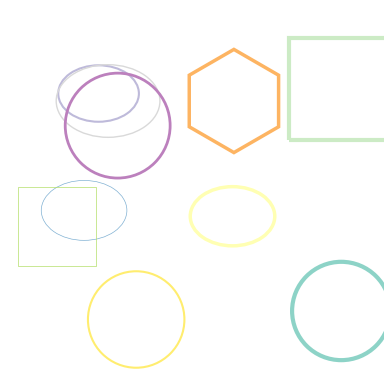[{"shape": "circle", "thickness": 3, "radius": 0.64, "center": [0.886, 0.192]}, {"shape": "oval", "thickness": 2.5, "radius": 0.55, "center": [0.604, 0.438]}, {"shape": "oval", "thickness": 1.5, "radius": 0.52, "center": [0.256, 0.757]}, {"shape": "oval", "thickness": 0.5, "radius": 0.56, "center": [0.218, 0.454]}, {"shape": "hexagon", "thickness": 2.5, "radius": 0.67, "center": [0.608, 0.738]}, {"shape": "square", "thickness": 0.5, "radius": 0.51, "center": [0.148, 0.411]}, {"shape": "oval", "thickness": 1, "radius": 0.67, "center": [0.281, 0.738]}, {"shape": "circle", "thickness": 2, "radius": 0.68, "center": [0.306, 0.674]}, {"shape": "square", "thickness": 3, "radius": 0.66, "center": [0.881, 0.769]}, {"shape": "circle", "thickness": 1.5, "radius": 0.63, "center": [0.354, 0.17]}]